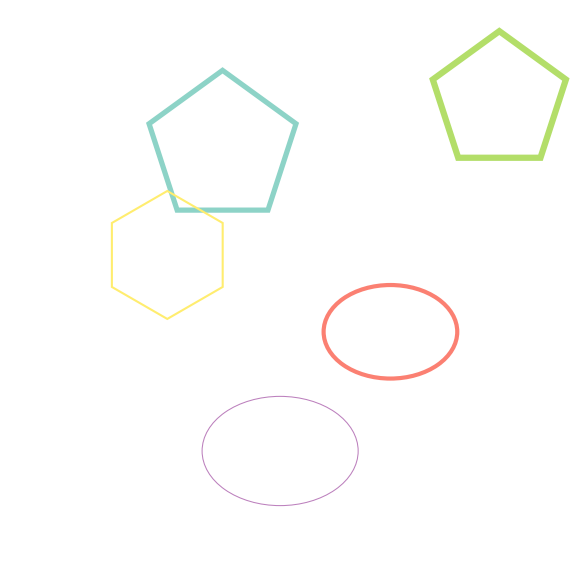[{"shape": "pentagon", "thickness": 2.5, "radius": 0.67, "center": [0.385, 0.744]}, {"shape": "oval", "thickness": 2, "radius": 0.58, "center": [0.676, 0.425]}, {"shape": "pentagon", "thickness": 3, "radius": 0.61, "center": [0.865, 0.824]}, {"shape": "oval", "thickness": 0.5, "radius": 0.68, "center": [0.485, 0.218]}, {"shape": "hexagon", "thickness": 1, "radius": 0.55, "center": [0.29, 0.558]}]